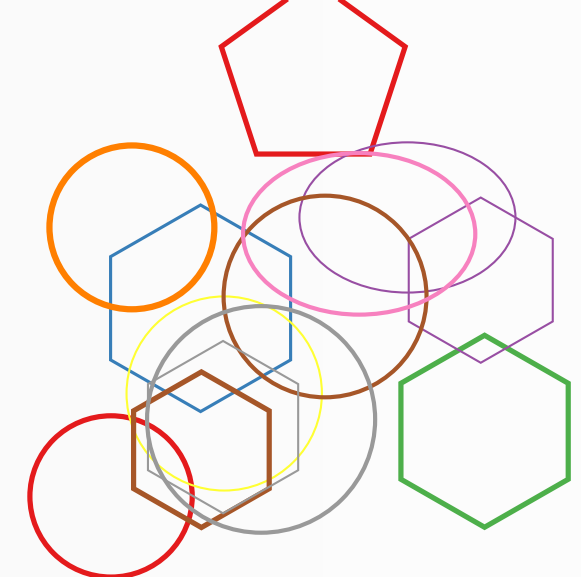[{"shape": "pentagon", "thickness": 2.5, "radius": 0.83, "center": [0.539, 0.867]}, {"shape": "circle", "thickness": 2.5, "radius": 0.7, "center": [0.191, 0.14]}, {"shape": "hexagon", "thickness": 1.5, "radius": 0.89, "center": [0.345, 0.465]}, {"shape": "hexagon", "thickness": 2.5, "radius": 0.83, "center": [0.834, 0.252]}, {"shape": "oval", "thickness": 1, "radius": 0.93, "center": [0.701, 0.623]}, {"shape": "hexagon", "thickness": 1, "radius": 0.72, "center": [0.827, 0.514]}, {"shape": "circle", "thickness": 3, "radius": 0.71, "center": [0.227, 0.605]}, {"shape": "circle", "thickness": 1, "radius": 0.84, "center": [0.386, 0.318]}, {"shape": "circle", "thickness": 2, "radius": 0.87, "center": [0.559, 0.486]}, {"shape": "hexagon", "thickness": 2.5, "radius": 0.67, "center": [0.346, 0.22]}, {"shape": "oval", "thickness": 2, "radius": 1.0, "center": [0.618, 0.594]}, {"shape": "hexagon", "thickness": 1, "radius": 0.75, "center": [0.384, 0.259]}, {"shape": "circle", "thickness": 2, "radius": 0.98, "center": [0.449, 0.273]}]